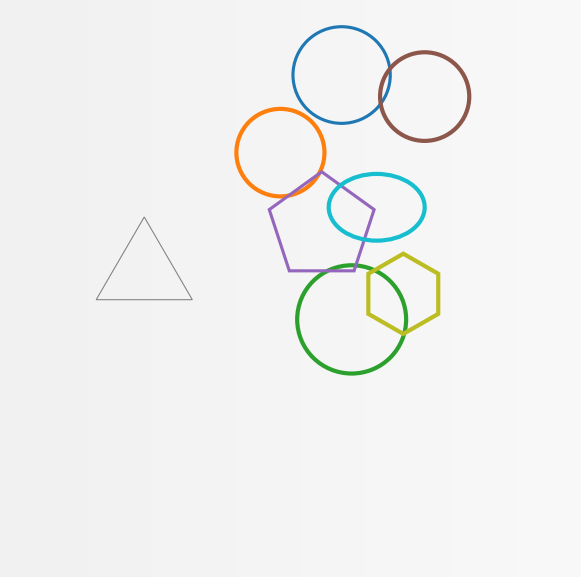[{"shape": "circle", "thickness": 1.5, "radius": 0.42, "center": [0.588, 0.869]}, {"shape": "circle", "thickness": 2, "radius": 0.38, "center": [0.482, 0.735]}, {"shape": "circle", "thickness": 2, "radius": 0.47, "center": [0.605, 0.446]}, {"shape": "pentagon", "thickness": 1.5, "radius": 0.47, "center": [0.553, 0.607]}, {"shape": "circle", "thickness": 2, "radius": 0.38, "center": [0.731, 0.832]}, {"shape": "triangle", "thickness": 0.5, "radius": 0.48, "center": [0.248, 0.528]}, {"shape": "hexagon", "thickness": 2, "radius": 0.35, "center": [0.694, 0.49]}, {"shape": "oval", "thickness": 2, "radius": 0.41, "center": [0.648, 0.64]}]